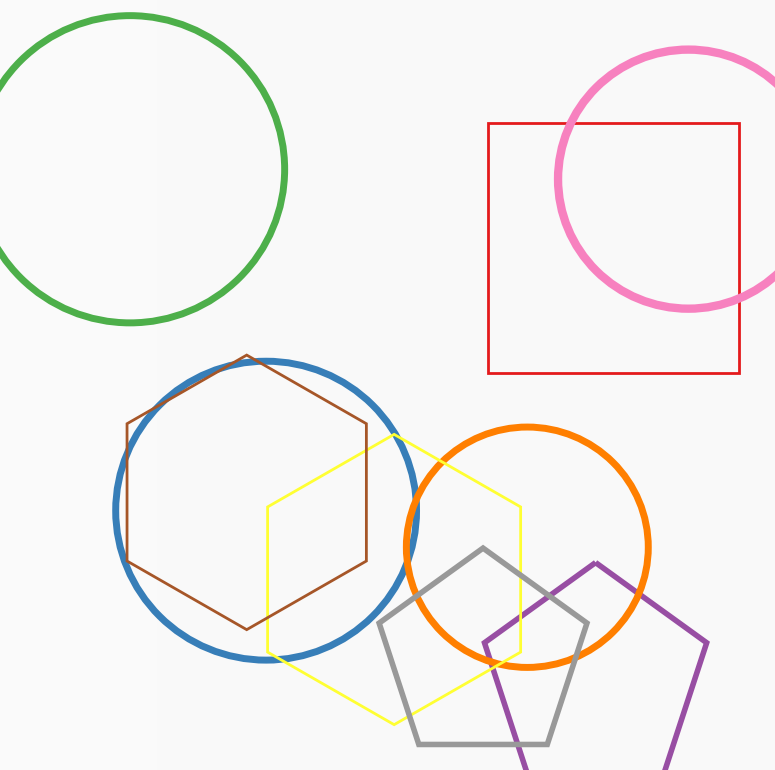[{"shape": "square", "thickness": 1, "radius": 0.81, "center": [0.791, 0.678]}, {"shape": "circle", "thickness": 2.5, "radius": 0.97, "center": [0.343, 0.337]}, {"shape": "circle", "thickness": 2.5, "radius": 1.0, "center": [0.168, 0.78]}, {"shape": "pentagon", "thickness": 2, "radius": 0.75, "center": [0.768, 0.119]}, {"shape": "circle", "thickness": 2.5, "radius": 0.78, "center": [0.68, 0.289]}, {"shape": "hexagon", "thickness": 1, "radius": 0.94, "center": [0.509, 0.247]}, {"shape": "hexagon", "thickness": 1, "radius": 0.89, "center": [0.318, 0.361]}, {"shape": "circle", "thickness": 3, "radius": 0.84, "center": [0.888, 0.767]}, {"shape": "pentagon", "thickness": 2, "radius": 0.7, "center": [0.623, 0.147]}]